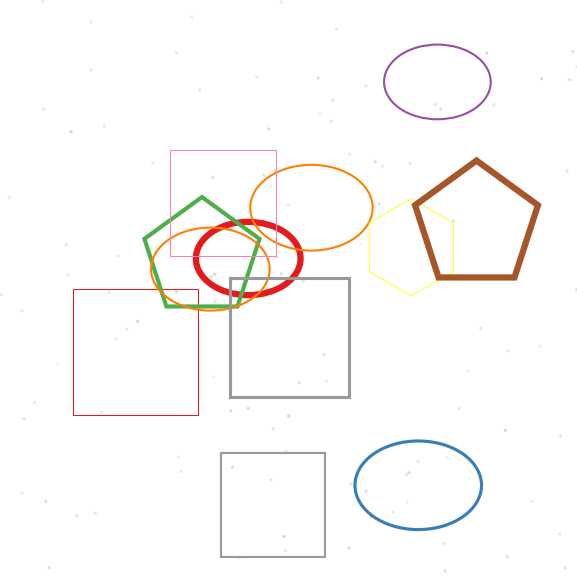[{"shape": "square", "thickness": 0.5, "radius": 0.54, "center": [0.234, 0.39]}, {"shape": "oval", "thickness": 3, "radius": 0.45, "center": [0.43, 0.552]}, {"shape": "oval", "thickness": 1.5, "radius": 0.55, "center": [0.724, 0.159]}, {"shape": "pentagon", "thickness": 2, "radius": 0.52, "center": [0.35, 0.553]}, {"shape": "oval", "thickness": 1, "radius": 0.46, "center": [0.757, 0.857]}, {"shape": "oval", "thickness": 1, "radius": 0.51, "center": [0.364, 0.533]}, {"shape": "oval", "thickness": 1, "radius": 0.53, "center": [0.539, 0.639]}, {"shape": "hexagon", "thickness": 0.5, "radius": 0.42, "center": [0.712, 0.571]}, {"shape": "pentagon", "thickness": 3, "radius": 0.56, "center": [0.825, 0.609]}, {"shape": "square", "thickness": 0.5, "radius": 0.46, "center": [0.387, 0.647]}, {"shape": "square", "thickness": 1, "radius": 0.45, "center": [0.473, 0.125]}, {"shape": "square", "thickness": 1.5, "radius": 0.52, "center": [0.501, 0.414]}]